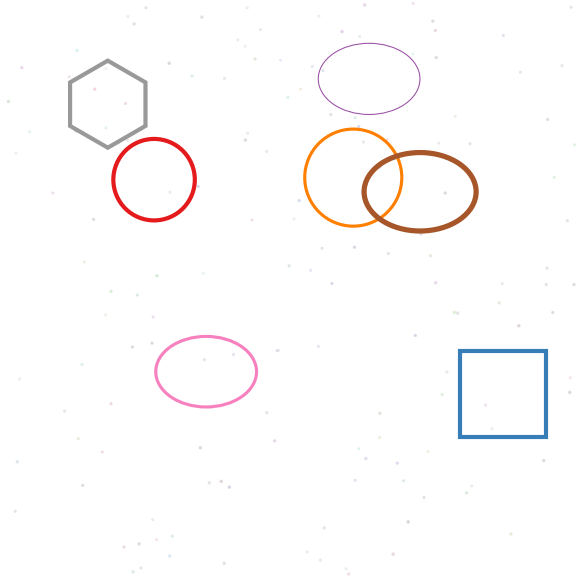[{"shape": "circle", "thickness": 2, "radius": 0.35, "center": [0.267, 0.688]}, {"shape": "square", "thickness": 2, "radius": 0.37, "center": [0.872, 0.317]}, {"shape": "oval", "thickness": 0.5, "radius": 0.44, "center": [0.639, 0.863]}, {"shape": "circle", "thickness": 1.5, "radius": 0.42, "center": [0.612, 0.692]}, {"shape": "oval", "thickness": 2.5, "radius": 0.49, "center": [0.727, 0.667]}, {"shape": "oval", "thickness": 1.5, "radius": 0.44, "center": [0.357, 0.356]}, {"shape": "hexagon", "thickness": 2, "radius": 0.38, "center": [0.187, 0.819]}]